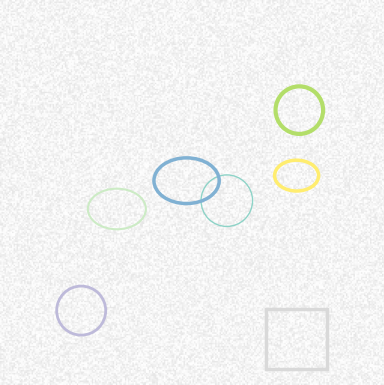[{"shape": "circle", "thickness": 1, "radius": 0.33, "center": [0.589, 0.479]}, {"shape": "circle", "thickness": 2, "radius": 0.32, "center": [0.211, 0.193]}, {"shape": "oval", "thickness": 2.5, "radius": 0.42, "center": [0.485, 0.531]}, {"shape": "circle", "thickness": 3, "radius": 0.31, "center": [0.777, 0.714]}, {"shape": "square", "thickness": 2.5, "radius": 0.4, "center": [0.771, 0.119]}, {"shape": "oval", "thickness": 1.5, "radius": 0.38, "center": [0.304, 0.457]}, {"shape": "oval", "thickness": 2.5, "radius": 0.29, "center": [0.77, 0.544]}]